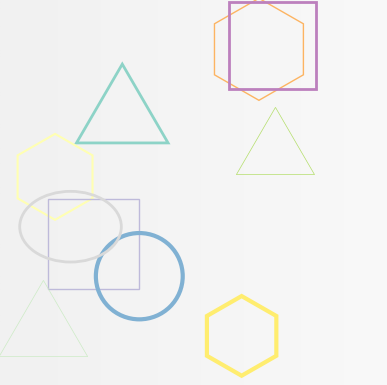[{"shape": "triangle", "thickness": 2, "radius": 0.68, "center": [0.316, 0.697]}, {"shape": "hexagon", "thickness": 1.5, "radius": 0.56, "center": [0.142, 0.541]}, {"shape": "square", "thickness": 1, "radius": 0.59, "center": [0.241, 0.367]}, {"shape": "circle", "thickness": 3, "radius": 0.56, "center": [0.359, 0.283]}, {"shape": "hexagon", "thickness": 1, "radius": 0.66, "center": [0.668, 0.872]}, {"shape": "triangle", "thickness": 0.5, "radius": 0.58, "center": [0.711, 0.605]}, {"shape": "oval", "thickness": 2, "radius": 0.66, "center": [0.182, 0.411]}, {"shape": "square", "thickness": 2, "radius": 0.57, "center": [0.703, 0.881]}, {"shape": "triangle", "thickness": 0.5, "radius": 0.66, "center": [0.112, 0.14]}, {"shape": "hexagon", "thickness": 3, "radius": 0.52, "center": [0.624, 0.128]}]